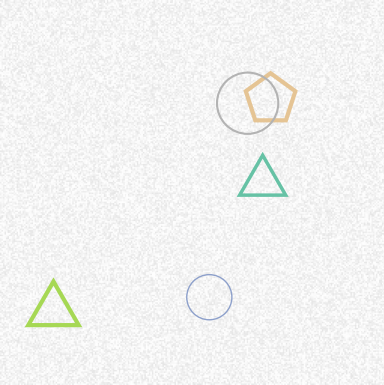[{"shape": "triangle", "thickness": 2.5, "radius": 0.35, "center": [0.682, 0.528]}, {"shape": "circle", "thickness": 1, "radius": 0.29, "center": [0.544, 0.228]}, {"shape": "triangle", "thickness": 3, "radius": 0.38, "center": [0.139, 0.193]}, {"shape": "pentagon", "thickness": 3, "radius": 0.34, "center": [0.703, 0.742]}, {"shape": "circle", "thickness": 1.5, "radius": 0.4, "center": [0.643, 0.732]}]